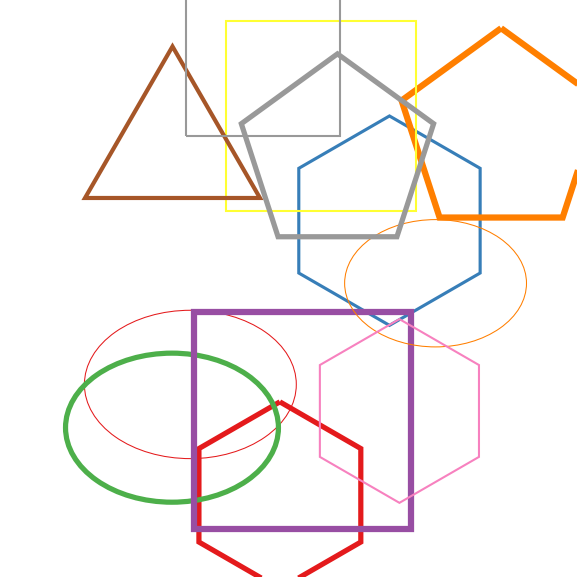[{"shape": "hexagon", "thickness": 2.5, "radius": 0.81, "center": [0.485, 0.141]}, {"shape": "oval", "thickness": 0.5, "radius": 0.92, "center": [0.33, 0.333]}, {"shape": "hexagon", "thickness": 1.5, "radius": 0.91, "center": [0.674, 0.617]}, {"shape": "oval", "thickness": 2.5, "radius": 0.92, "center": [0.298, 0.259]}, {"shape": "square", "thickness": 3, "radius": 0.94, "center": [0.524, 0.271]}, {"shape": "pentagon", "thickness": 3, "radius": 0.91, "center": [0.868, 0.769]}, {"shape": "oval", "thickness": 0.5, "radius": 0.79, "center": [0.754, 0.509]}, {"shape": "square", "thickness": 1, "radius": 0.82, "center": [0.556, 0.799]}, {"shape": "triangle", "thickness": 2, "radius": 0.87, "center": [0.299, 0.744]}, {"shape": "hexagon", "thickness": 1, "radius": 0.8, "center": [0.692, 0.287]}, {"shape": "square", "thickness": 1, "radius": 0.67, "center": [0.455, 0.897]}, {"shape": "pentagon", "thickness": 2.5, "radius": 0.88, "center": [0.584, 0.731]}]